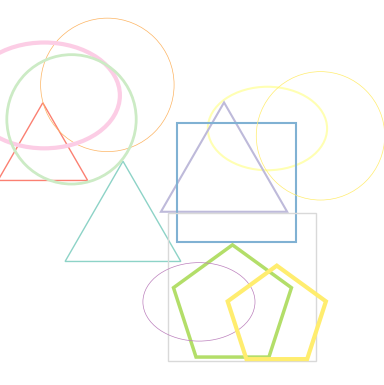[{"shape": "triangle", "thickness": 1, "radius": 0.87, "center": [0.319, 0.408]}, {"shape": "oval", "thickness": 1.5, "radius": 0.77, "center": [0.695, 0.666]}, {"shape": "triangle", "thickness": 1.5, "radius": 0.95, "center": [0.582, 0.545]}, {"shape": "triangle", "thickness": 1, "radius": 0.67, "center": [0.111, 0.599]}, {"shape": "square", "thickness": 1.5, "radius": 0.78, "center": [0.615, 0.525]}, {"shape": "circle", "thickness": 0.5, "radius": 0.87, "center": [0.279, 0.78]}, {"shape": "pentagon", "thickness": 2.5, "radius": 0.81, "center": [0.604, 0.203]}, {"shape": "oval", "thickness": 3, "radius": 0.98, "center": [0.115, 0.752]}, {"shape": "square", "thickness": 1, "radius": 0.96, "center": [0.629, 0.254]}, {"shape": "oval", "thickness": 0.5, "radius": 0.73, "center": [0.517, 0.216]}, {"shape": "circle", "thickness": 2, "radius": 0.84, "center": [0.186, 0.69]}, {"shape": "pentagon", "thickness": 3, "radius": 0.67, "center": [0.719, 0.176]}, {"shape": "circle", "thickness": 0.5, "radius": 0.83, "center": [0.832, 0.647]}]